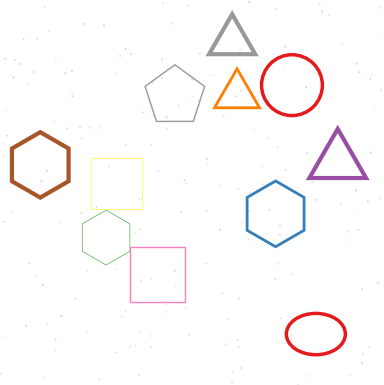[{"shape": "oval", "thickness": 2.5, "radius": 0.38, "center": [0.82, 0.132]}, {"shape": "circle", "thickness": 2.5, "radius": 0.39, "center": [0.758, 0.779]}, {"shape": "hexagon", "thickness": 2, "radius": 0.43, "center": [0.716, 0.445]}, {"shape": "hexagon", "thickness": 0.5, "radius": 0.36, "center": [0.276, 0.383]}, {"shape": "triangle", "thickness": 3, "radius": 0.43, "center": [0.877, 0.58]}, {"shape": "triangle", "thickness": 2, "radius": 0.34, "center": [0.616, 0.754]}, {"shape": "square", "thickness": 0.5, "radius": 0.33, "center": [0.303, 0.523]}, {"shape": "hexagon", "thickness": 3, "radius": 0.42, "center": [0.105, 0.572]}, {"shape": "square", "thickness": 1, "radius": 0.36, "center": [0.409, 0.286]}, {"shape": "triangle", "thickness": 3, "radius": 0.35, "center": [0.603, 0.894]}, {"shape": "pentagon", "thickness": 1, "radius": 0.41, "center": [0.454, 0.75]}]